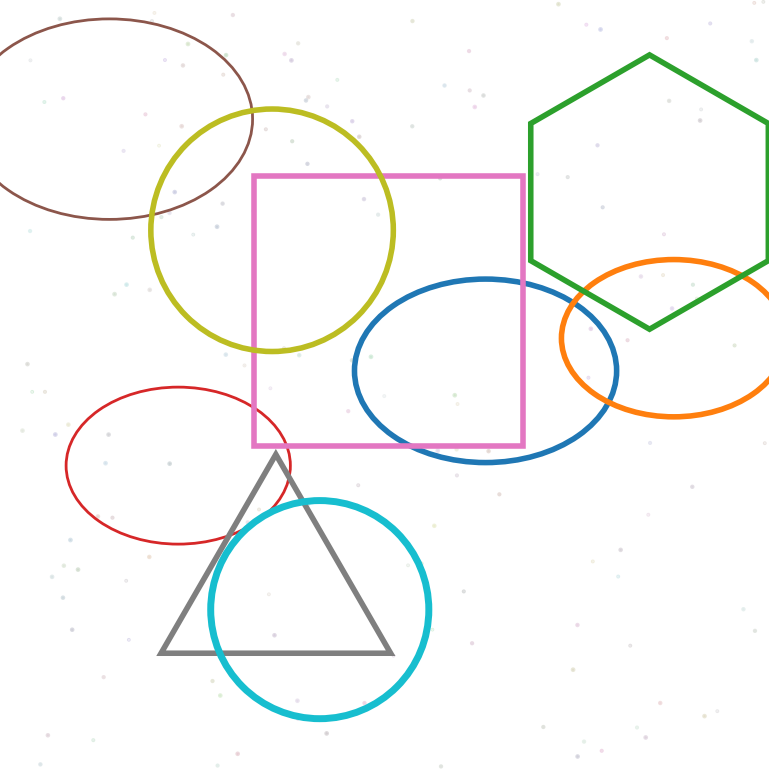[{"shape": "oval", "thickness": 2, "radius": 0.85, "center": [0.631, 0.518]}, {"shape": "oval", "thickness": 2, "radius": 0.73, "center": [0.875, 0.561]}, {"shape": "hexagon", "thickness": 2, "radius": 0.89, "center": [0.844, 0.751]}, {"shape": "oval", "thickness": 1, "radius": 0.73, "center": [0.231, 0.395]}, {"shape": "oval", "thickness": 1, "radius": 0.93, "center": [0.142, 0.845]}, {"shape": "square", "thickness": 2, "radius": 0.88, "center": [0.505, 0.596]}, {"shape": "triangle", "thickness": 2, "radius": 0.86, "center": [0.358, 0.238]}, {"shape": "circle", "thickness": 2, "radius": 0.79, "center": [0.353, 0.701]}, {"shape": "circle", "thickness": 2.5, "radius": 0.71, "center": [0.415, 0.208]}]